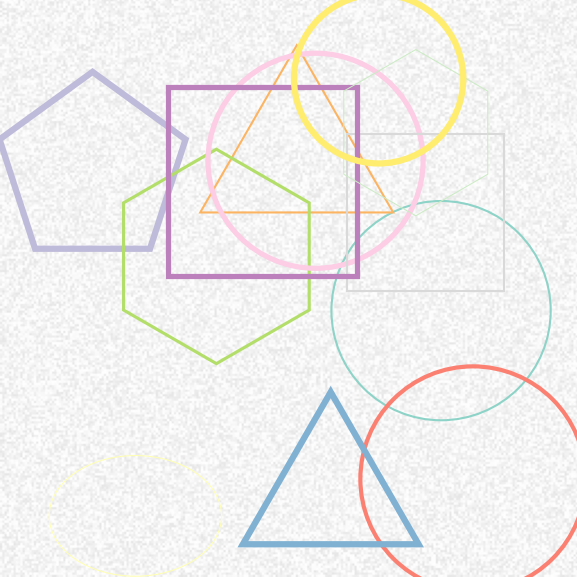[{"shape": "circle", "thickness": 1, "radius": 0.95, "center": [0.764, 0.461]}, {"shape": "oval", "thickness": 0.5, "radius": 0.75, "center": [0.234, 0.106]}, {"shape": "pentagon", "thickness": 3, "radius": 0.85, "center": [0.16, 0.705]}, {"shape": "circle", "thickness": 2, "radius": 0.97, "center": [0.819, 0.17]}, {"shape": "triangle", "thickness": 3, "radius": 0.88, "center": [0.573, 0.145]}, {"shape": "triangle", "thickness": 1, "radius": 0.96, "center": [0.514, 0.728]}, {"shape": "hexagon", "thickness": 1.5, "radius": 0.93, "center": [0.375, 0.555]}, {"shape": "circle", "thickness": 2.5, "radius": 0.93, "center": [0.546, 0.721]}, {"shape": "square", "thickness": 1, "radius": 0.68, "center": [0.737, 0.631]}, {"shape": "square", "thickness": 2.5, "radius": 0.82, "center": [0.454, 0.685]}, {"shape": "hexagon", "thickness": 0.5, "radius": 0.72, "center": [0.72, 0.769]}, {"shape": "circle", "thickness": 3, "radius": 0.73, "center": [0.656, 0.863]}]